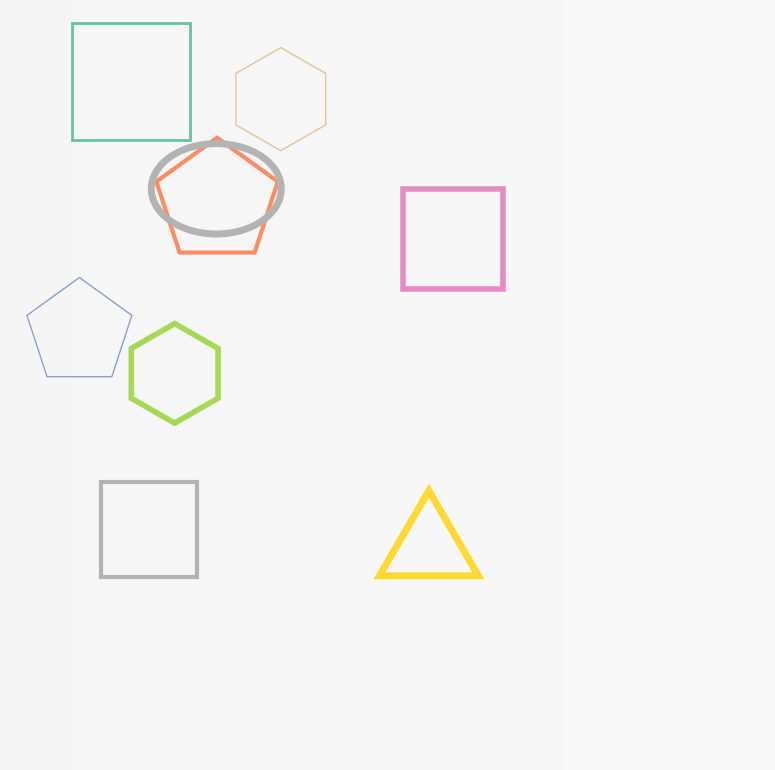[{"shape": "square", "thickness": 1, "radius": 0.38, "center": [0.169, 0.894]}, {"shape": "pentagon", "thickness": 1.5, "radius": 0.41, "center": [0.28, 0.739]}, {"shape": "pentagon", "thickness": 0.5, "radius": 0.36, "center": [0.102, 0.568]}, {"shape": "square", "thickness": 2, "radius": 0.33, "center": [0.585, 0.69]}, {"shape": "hexagon", "thickness": 2, "radius": 0.32, "center": [0.225, 0.515]}, {"shape": "triangle", "thickness": 2.5, "radius": 0.37, "center": [0.553, 0.289]}, {"shape": "hexagon", "thickness": 0.5, "radius": 0.33, "center": [0.362, 0.871]}, {"shape": "oval", "thickness": 2.5, "radius": 0.42, "center": [0.279, 0.755]}, {"shape": "square", "thickness": 1.5, "radius": 0.31, "center": [0.192, 0.312]}]